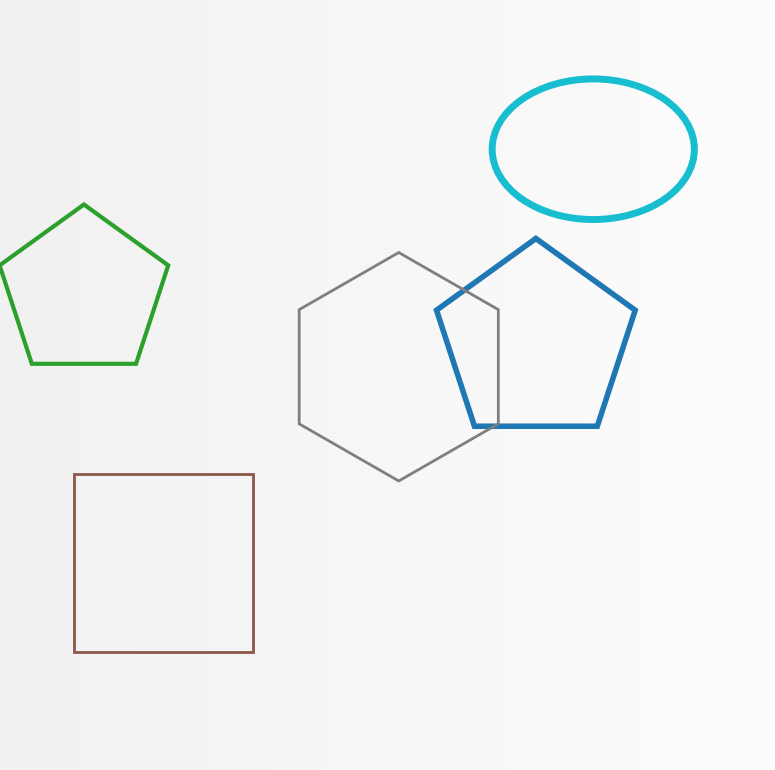[{"shape": "pentagon", "thickness": 2, "radius": 0.67, "center": [0.691, 0.555]}, {"shape": "pentagon", "thickness": 1.5, "radius": 0.57, "center": [0.108, 0.62]}, {"shape": "square", "thickness": 1, "radius": 0.58, "center": [0.211, 0.268]}, {"shape": "hexagon", "thickness": 1, "radius": 0.74, "center": [0.515, 0.524]}, {"shape": "oval", "thickness": 2.5, "radius": 0.65, "center": [0.765, 0.806]}]